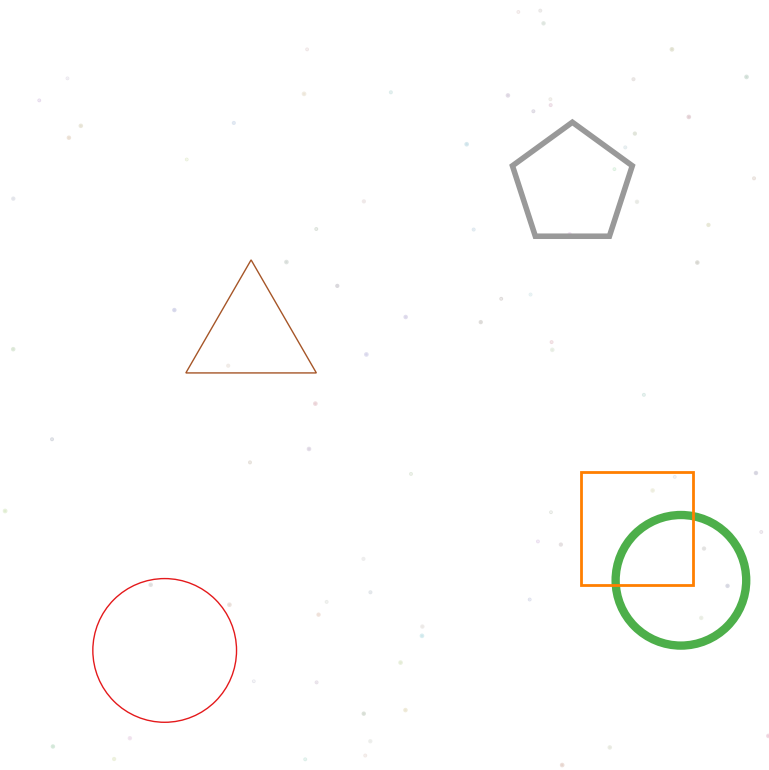[{"shape": "circle", "thickness": 0.5, "radius": 0.47, "center": [0.214, 0.155]}, {"shape": "circle", "thickness": 3, "radius": 0.42, "center": [0.884, 0.246]}, {"shape": "square", "thickness": 1, "radius": 0.36, "center": [0.827, 0.314]}, {"shape": "triangle", "thickness": 0.5, "radius": 0.49, "center": [0.326, 0.565]}, {"shape": "pentagon", "thickness": 2, "radius": 0.41, "center": [0.743, 0.759]}]